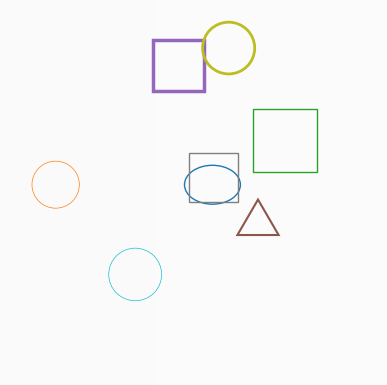[{"shape": "oval", "thickness": 1, "radius": 0.36, "center": [0.548, 0.52]}, {"shape": "circle", "thickness": 0.5, "radius": 0.31, "center": [0.144, 0.52]}, {"shape": "square", "thickness": 1, "radius": 0.41, "center": [0.734, 0.635]}, {"shape": "square", "thickness": 2.5, "radius": 0.33, "center": [0.46, 0.83]}, {"shape": "triangle", "thickness": 1.5, "radius": 0.31, "center": [0.666, 0.42]}, {"shape": "square", "thickness": 1, "radius": 0.32, "center": [0.551, 0.54]}, {"shape": "circle", "thickness": 2, "radius": 0.34, "center": [0.59, 0.875]}, {"shape": "circle", "thickness": 0.5, "radius": 0.34, "center": [0.349, 0.287]}]